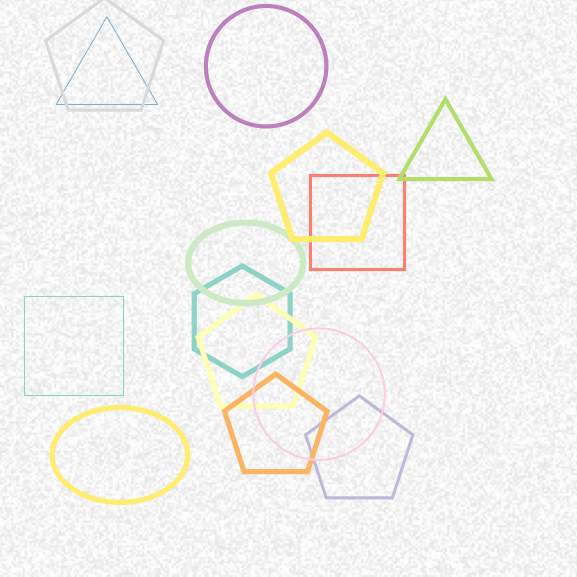[{"shape": "hexagon", "thickness": 2.5, "radius": 0.48, "center": [0.419, 0.443]}, {"shape": "square", "thickness": 0.5, "radius": 0.43, "center": [0.128, 0.402]}, {"shape": "pentagon", "thickness": 2.5, "radius": 0.53, "center": [0.445, 0.382]}, {"shape": "pentagon", "thickness": 1.5, "radius": 0.49, "center": [0.622, 0.216]}, {"shape": "square", "thickness": 1.5, "radius": 0.41, "center": [0.618, 0.615]}, {"shape": "triangle", "thickness": 0.5, "radius": 0.51, "center": [0.185, 0.869]}, {"shape": "pentagon", "thickness": 2.5, "radius": 0.47, "center": [0.478, 0.258]}, {"shape": "triangle", "thickness": 2, "radius": 0.46, "center": [0.771, 0.735]}, {"shape": "circle", "thickness": 1, "radius": 0.57, "center": [0.553, 0.317]}, {"shape": "pentagon", "thickness": 1.5, "radius": 0.54, "center": [0.181, 0.895]}, {"shape": "circle", "thickness": 2, "radius": 0.52, "center": [0.461, 0.884]}, {"shape": "oval", "thickness": 3, "radius": 0.5, "center": [0.425, 0.544]}, {"shape": "pentagon", "thickness": 3, "radius": 0.51, "center": [0.566, 0.668]}, {"shape": "oval", "thickness": 2.5, "radius": 0.59, "center": [0.208, 0.211]}]